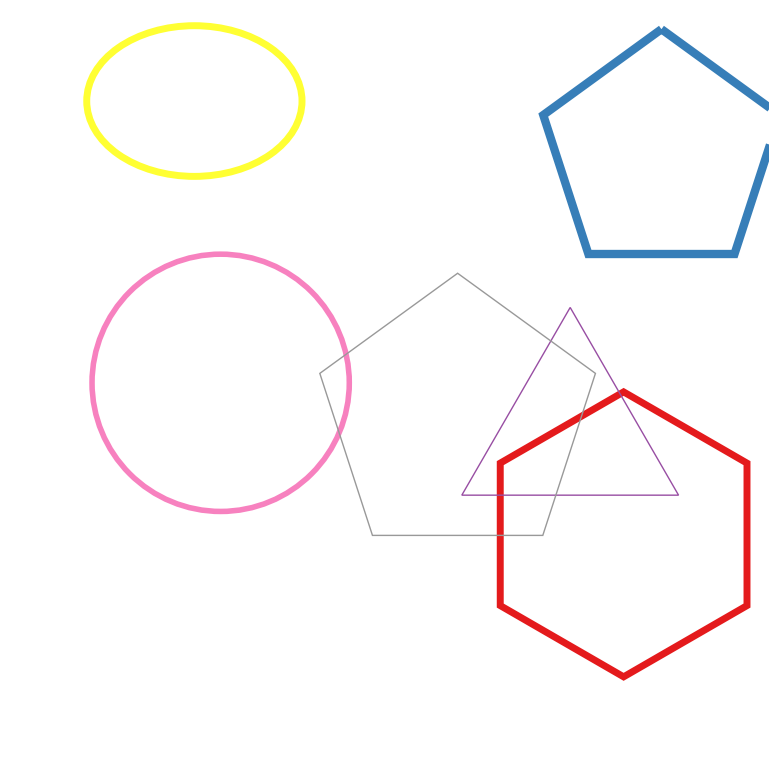[{"shape": "hexagon", "thickness": 2.5, "radius": 0.93, "center": [0.81, 0.306]}, {"shape": "pentagon", "thickness": 3, "radius": 0.81, "center": [0.859, 0.801]}, {"shape": "triangle", "thickness": 0.5, "radius": 0.81, "center": [0.74, 0.438]}, {"shape": "oval", "thickness": 2.5, "radius": 0.7, "center": [0.252, 0.869]}, {"shape": "circle", "thickness": 2, "radius": 0.84, "center": [0.287, 0.503]}, {"shape": "pentagon", "thickness": 0.5, "radius": 0.94, "center": [0.594, 0.457]}]